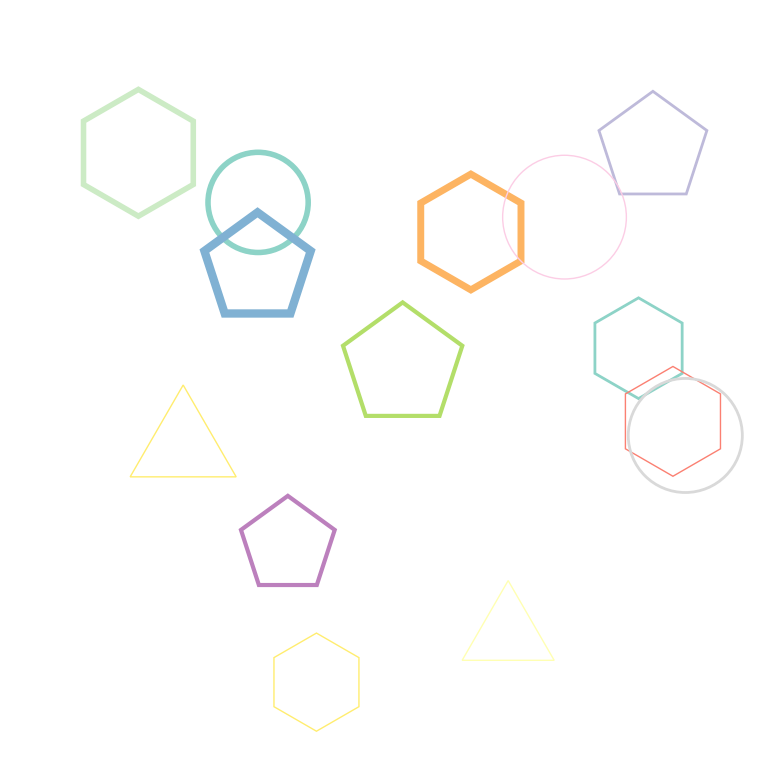[{"shape": "circle", "thickness": 2, "radius": 0.33, "center": [0.335, 0.737]}, {"shape": "hexagon", "thickness": 1, "radius": 0.33, "center": [0.829, 0.548]}, {"shape": "triangle", "thickness": 0.5, "radius": 0.35, "center": [0.66, 0.177]}, {"shape": "pentagon", "thickness": 1, "radius": 0.37, "center": [0.848, 0.808]}, {"shape": "hexagon", "thickness": 0.5, "radius": 0.36, "center": [0.874, 0.453]}, {"shape": "pentagon", "thickness": 3, "radius": 0.36, "center": [0.334, 0.652]}, {"shape": "hexagon", "thickness": 2.5, "radius": 0.38, "center": [0.612, 0.699]}, {"shape": "pentagon", "thickness": 1.5, "radius": 0.41, "center": [0.523, 0.526]}, {"shape": "circle", "thickness": 0.5, "radius": 0.4, "center": [0.733, 0.718]}, {"shape": "circle", "thickness": 1, "radius": 0.37, "center": [0.89, 0.434]}, {"shape": "pentagon", "thickness": 1.5, "radius": 0.32, "center": [0.374, 0.292]}, {"shape": "hexagon", "thickness": 2, "radius": 0.41, "center": [0.18, 0.802]}, {"shape": "triangle", "thickness": 0.5, "radius": 0.4, "center": [0.238, 0.42]}, {"shape": "hexagon", "thickness": 0.5, "radius": 0.32, "center": [0.411, 0.114]}]